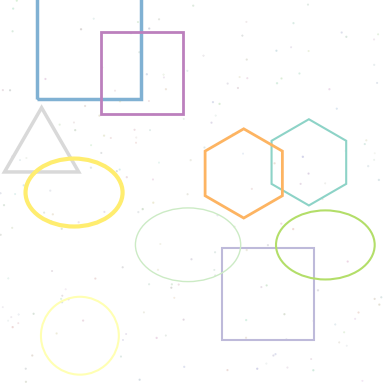[{"shape": "hexagon", "thickness": 1.5, "radius": 0.56, "center": [0.802, 0.578]}, {"shape": "circle", "thickness": 1.5, "radius": 0.51, "center": [0.208, 0.128]}, {"shape": "square", "thickness": 1.5, "radius": 0.59, "center": [0.695, 0.236]}, {"shape": "square", "thickness": 2.5, "radius": 0.68, "center": [0.23, 0.878]}, {"shape": "hexagon", "thickness": 2, "radius": 0.58, "center": [0.633, 0.55]}, {"shape": "oval", "thickness": 1.5, "radius": 0.64, "center": [0.845, 0.364]}, {"shape": "triangle", "thickness": 2.5, "radius": 0.56, "center": [0.108, 0.609]}, {"shape": "square", "thickness": 2, "radius": 0.53, "center": [0.369, 0.81]}, {"shape": "oval", "thickness": 1, "radius": 0.68, "center": [0.488, 0.364]}, {"shape": "oval", "thickness": 3, "radius": 0.63, "center": [0.192, 0.5]}]